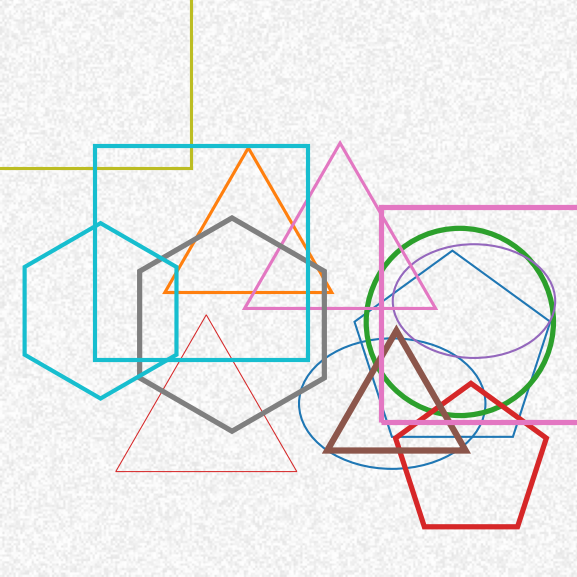[{"shape": "pentagon", "thickness": 1, "radius": 0.89, "center": [0.783, 0.387]}, {"shape": "oval", "thickness": 1, "radius": 0.81, "center": [0.679, 0.3]}, {"shape": "triangle", "thickness": 1.5, "radius": 0.84, "center": [0.43, 0.576]}, {"shape": "circle", "thickness": 2.5, "radius": 0.81, "center": [0.796, 0.442]}, {"shape": "pentagon", "thickness": 2.5, "radius": 0.69, "center": [0.816, 0.198]}, {"shape": "triangle", "thickness": 0.5, "radius": 0.91, "center": [0.357, 0.273]}, {"shape": "oval", "thickness": 1, "radius": 0.7, "center": [0.821, 0.478]}, {"shape": "triangle", "thickness": 3, "radius": 0.69, "center": [0.686, 0.288]}, {"shape": "triangle", "thickness": 1.5, "radius": 0.95, "center": [0.589, 0.56]}, {"shape": "square", "thickness": 2.5, "radius": 0.93, "center": [0.846, 0.455]}, {"shape": "hexagon", "thickness": 2.5, "radius": 0.92, "center": [0.402, 0.437]}, {"shape": "square", "thickness": 1.5, "radius": 0.86, "center": [0.159, 0.88]}, {"shape": "hexagon", "thickness": 2, "radius": 0.76, "center": [0.174, 0.461]}, {"shape": "square", "thickness": 2, "radius": 0.92, "center": [0.349, 0.561]}]